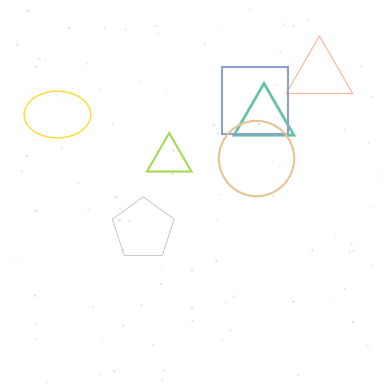[{"shape": "triangle", "thickness": 2, "radius": 0.45, "center": [0.686, 0.694]}, {"shape": "triangle", "thickness": 0.5, "radius": 0.5, "center": [0.83, 0.807]}, {"shape": "square", "thickness": 1.5, "radius": 0.43, "center": [0.662, 0.739]}, {"shape": "triangle", "thickness": 1.5, "radius": 0.33, "center": [0.439, 0.588]}, {"shape": "oval", "thickness": 1, "radius": 0.43, "center": [0.149, 0.702]}, {"shape": "circle", "thickness": 1.5, "radius": 0.49, "center": [0.666, 0.588]}, {"shape": "pentagon", "thickness": 0.5, "radius": 0.42, "center": [0.372, 0.405]}]